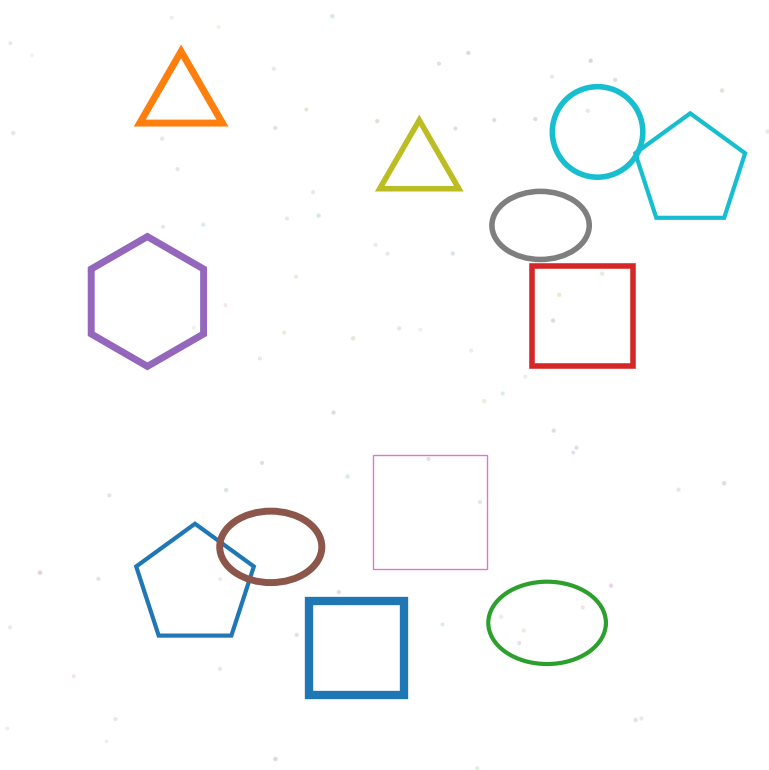[{"shape": "square", "thickness": 3, "radius": 0.31, "center": [0.463, 0.159]}, {"shape": "pentagon", "thickness": 1.5, "radius": 0.4, "center": [0.253, 0.24]}, {"shape": "triangle", "thickness": 2.5, "radius": 0.31, "center": [0.235, 0.871]}, {"shape": "oval", "thickness": 1.5, "radius": 0.38, "center": [0.711, 0.191]}, {"shape": "square", "thickness": 2, "radius": 0.33, "center": [0.757, 0.59]}, {"shape": "hexagon", "thickness": 2.5, "radius": 0.42, "center": [0.191, 0.608]}, {"shape": "oval", "thickness": 2.5, "radius": 0.33, "center": [0.352, 0.29]}, {"shape": "square", "thickness": 0.5, "radius": 0.37, "center": [0.558, 0.335]}, {"shape": "oval", "thickness": 2, "radius": 0.32, "center": [0.702, 0.707]}, {"shape": "triangle", "thickness": 2, "radius": 0.3, "center": [0.545, 0.785]}, {"shape": "circle", "thickness": 2, "radius": 0.29, "center": [0.776, 0.829]}, {"shape": "pentagon", "thickness": 1.5, "radius": 0.37, "center": [0.896, 0.778]}]